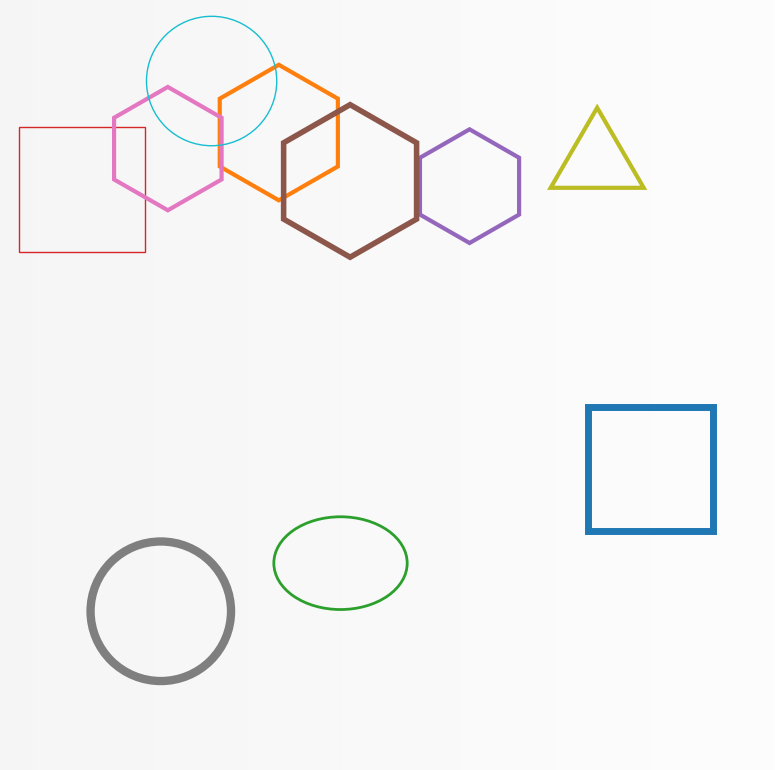[{"shape": "square", "thickness": 2.5, "radius": 0.4, "center": [0.839, 0.391]}, {"shape": "hexagon", "thickness": 1.5, "radius": 0.44, "center": [0.36, 0.828]}, {"shape": "oval", "thickness": 1, "radius": 0.43, "center": [0.439, 0.269]}, {"shape": "square", "thickness": 0.5, "radius": 0.41, "center": [0.106, 0.754]}, {"shape": "hexagon", "thickness": 1.5, "radius": 0.37, "center": [0.606, 0.758]}, {"shape": "hexagon", "thickness": 2, "radius": 0.5, "center": [0.452, 0.765]}, {"shape": "hexagon", "thickness": 1.5, "radius": 0.4, "center": [0.217, 0.807]}, {"shape": "circle", "thickness": 3, "radius": 0.45, "center": [0.207, 0.206]}, {"shape": "triangle", "thickness": 1.5, "radius": 0.35, "center": [0.771, 0.791]}, {"shape": "circle", "thickness": 0.5, "radius": 0.42, "center": [0.273, 0.895]}]